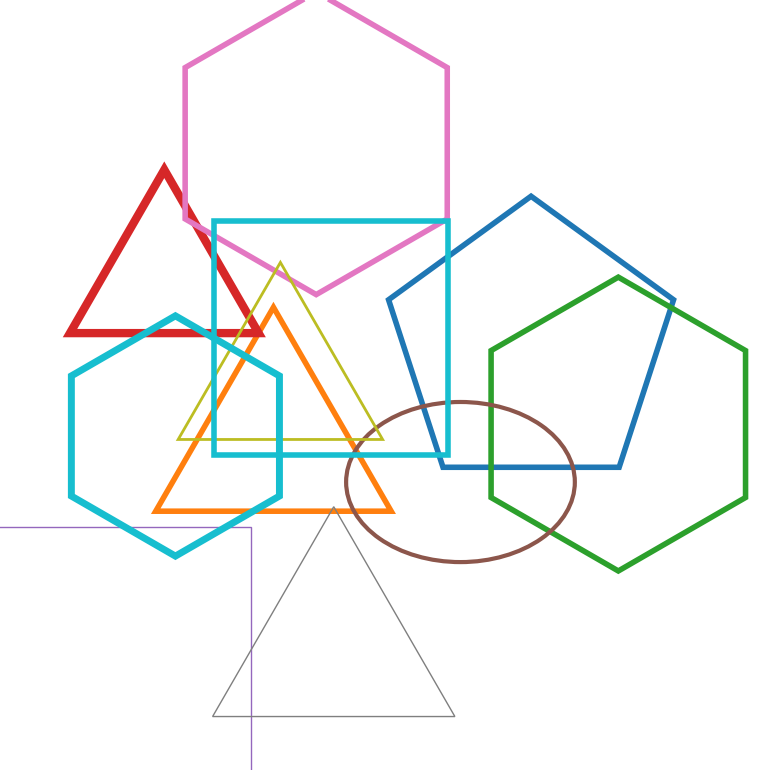[{"shape": "pentagon", "thickness": 2, "radius": 0.97, "center": [0.69, 0.551]}, {"shape": "triangle", "thickness": 2, "radius": 0.88, "center": [0.355, 0.424]}, {"shape": "hexagon", "thickness": 2, "radius": 0.95, "center": [0.803, 0.449]}, {"shape": "triangle", "thickness": 3, "radius": 0.71, "center": [0.213, 0.638]}, {"shape": "square", "thickness": 0.5, "radius": 0.99, "center": [0.128, 0.118]}, {"shape": "oval", "thickness": 1.5, "radius": 0.74, "center": [0.598, 0.374]}, {"shape": "hexagon", "thickness": 2, "radius": 0.98, "center": [0.411, 0.814]}, {"shape": "triangle", "thickness": 0.5, "radius": 0.91, "center": [0.433, 0.16]}, {"shape": "triangle", "thickness": 1, "radius": 0.77, "center": [0.364, 0.506]}, {"shape": "hexagon", "thickness": 2.5, "radius": 0.78, "center": [0.228, 0.434]}, {"shape": "square", "thickness": 2, "radius": 0.76, "center": [0.43, 0.561]}]